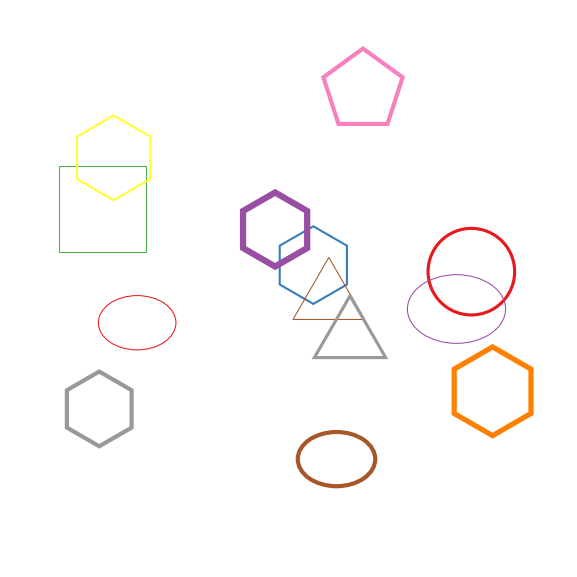[{"shape": "circle", "thickness": 1.5, "radius": 0.37, "center": [0.816, 0.529]}, {"shape": "oval", "thickness": 0.5, "radius": 0.34, "center": [0.238, 0.44]}, {"shape": "hexagon", "thickness": 1, "radius": 0.34, "center": [0.543, 0.54]}, {"shape": "square", "thickness": 0.5, "radius": 0.37, "center": [0.177, 0.637]}, {"shape": "hexagon", "thickness": 3, "radius": 0.32, "center": [0.476, 0.602]}, {"shape": "oval", "thickness": 0.5, "radius": 0.42, "center": [0.79, 0.464]}, {"shape": "hexagon", "thickness": 2.5, "radius": 0.38, "center": [0.853, 0.322]}, {"shape": "hexagon", "thickness": 1, "radius": 0.37, "center": [0.197, 0.726]}, {"shape": "triangle", "thickness": 0.5, "radius": 0.36, "center": [0.569, 0.482]}, {"shape": "oval", "thickness": 2, "radius": 0.34, "center": [0.583, 0.204]}, {"shape": "pentagon", "thickness": 2, "radius": 0.36, "center": [0.629, 0.843]}, {"shape": "hexagon", "thickness": 2, "radius": 0.32, "center": [0.172, 0.291]}, {"shape": "triangle", "thickness": 1.5, "radius": 0.36, "center": [0.606, 0.416]}]